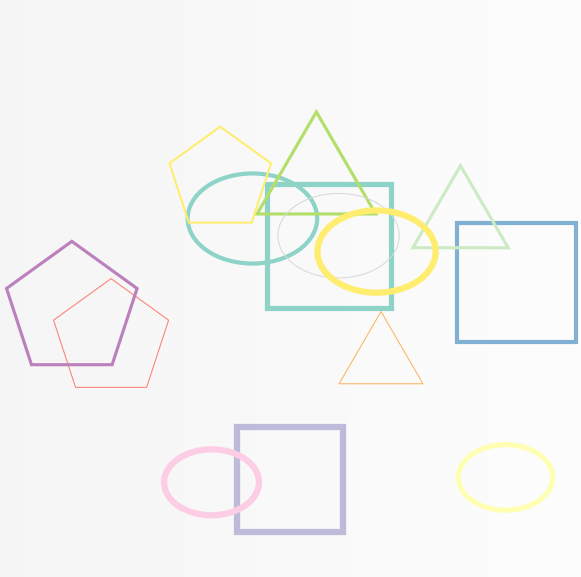[{"shape": "square", "thickness": 2.5, "radius": 0.53, "center": [0.566, 0.573]}, {"shape": "oval", "thickness": 2, "radius": 0.56, "center": [0.434, 0.621]}, {"shape": "oval", "thickness": 2.5, "radius": 0.41, "center": [0.87, 0.172]}, {"shape": "square", "thickness": 3, "radius": 0.45, "center": [0.499, 0.169]}, {"shape": "pentagon", "thickness": 0.5, "radius": 0.52, "center": [0.191, 0.413]}, {"shape": "square", "thickness": 2, "radius": 0.51, "center": [0.888, 0.51]}, {"shape": "triangle", "thickness": 0.5, "radius": 0.42, "center": [0.656, 0.376]}, {"shape": "triangle", "thickness": 1.5, "radius": 0.59, "center": [0.544, 0.688]}, {"shape": "oval", "thickness": 3, "radius": 0.41, "center": [0.364, 0.164]}, {"shape": "oval", "thickness": 0.5, "radius": 0.52, "center": [0.582, 0.591]}, {"shape": "pentagon", "thickness": 1.5, "radius": 0.59, "center": [0.124, 0.463]}, {"shape": "triangle", "thickness": 1.5, "radius": 0.47, "center": [0.792, 0.617]}, {"shape": "pentagon", "thickness": 1, "radius": 0.46, "center": [0.379, 0.688]}, {"shape": "oval", "thickness": 3, "radius": 0.51, "center": [0.648, 0.563]}]